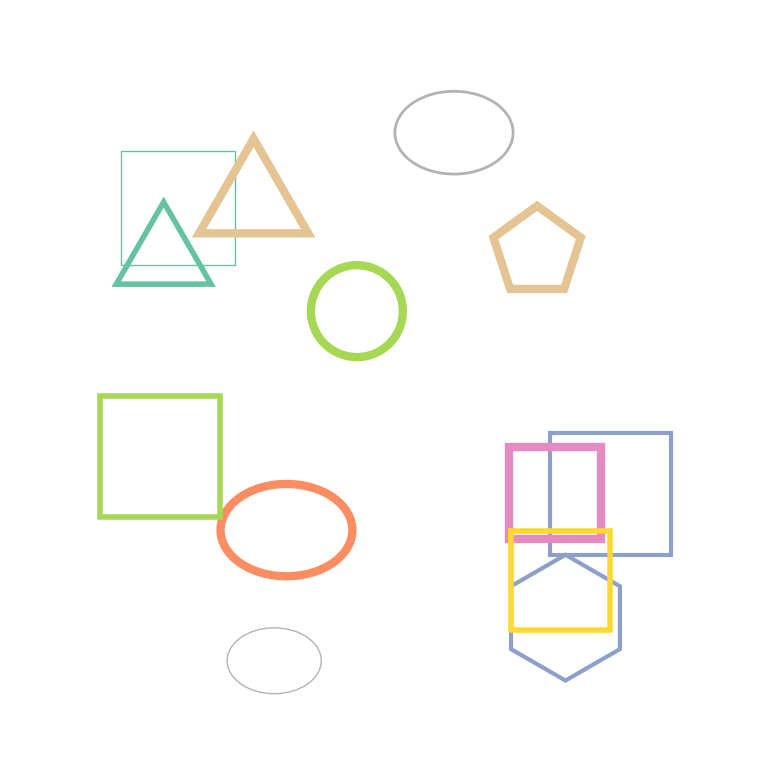[{"shape": "square", "thickness": 0.5, "radius": 0.37, "center": [0.231, 0.73]}, {"shape": "triangle", "thickness": 2, "radius": 0.36, "center": [0.213, 0.667]}, {"shape": "oval", "thickness": 3, "radius": 0.43, "center": [0.372, 0.312]}, {"shape": "hexagon", "thickness": 1.5, "radius": 0.41, "center": [0.734, 0.198]}, {"shape": "square", "thickness": 1.5, "radius": 0.39, "center": [0.792, 0.358]}, {"shape": "square", "thickness": 3, "radius": 0.3, "center": [0.721, 0.36]}, {"shape": "square", "thickness": 2, "radius": 0.39, "center": [0.208, 0.407]}, {"shape": "circle", "thickness": 3, "radius": 0.3, "center": [0.464, 0.596]}, {"shape": "square", "thickness": 2, "radius": 0.32, "center": [0.728, 0.246]}, {"shape": "pentagon", "thickness": 3, "radius": 0.3, "center": [0.698, 0.673]}, {"shape": "triangle", "thickness": 3, "radius": 0.41, "center": [0.329, 0.738]}, {"shape": "oval", "thickness": 0.5, "radius": 0.31, "center": [0.356, 0.142]}, {"shape": "oval", "thickness": 1, "radius": 0.38, "center": [0.59, 0.828]}]